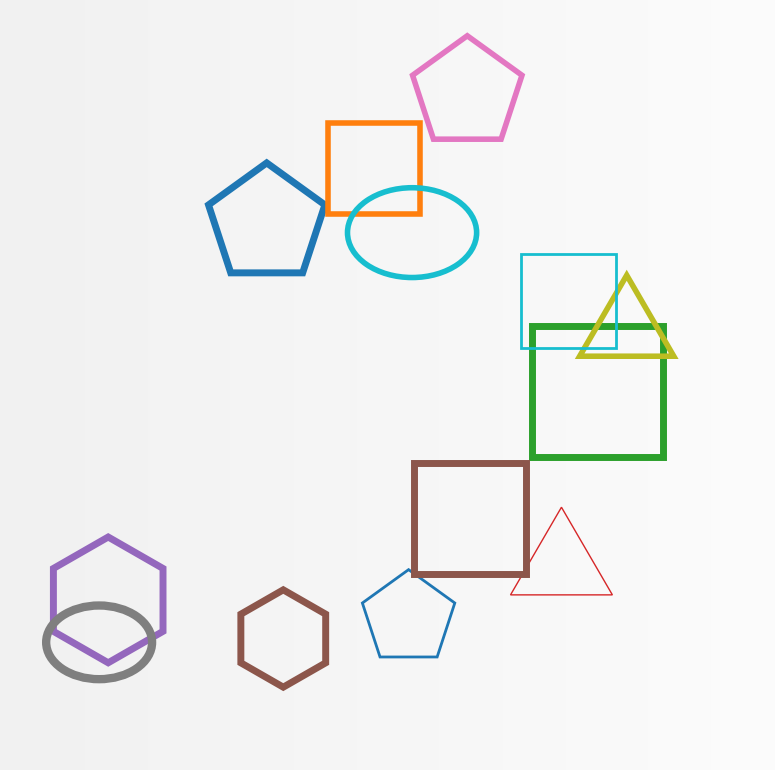[{"shape": "pentagon", "thickness": 1, "radius": 0.31, "center": [0.527, 0.198]}, {"shape": "pentagon", "thickness": 2.5, "radius": 0.39, "center": [0.344, 0.71]}, {"shape": "square", "thickness": 2, "radius": 0.3, "center": [0.483, 0.781]}, {"shape": "square", "thickness": 2.5, "radius": 0.42, "center": [0.771, 0.491]}, {"shape": "triangle", "thickness": 0.5, "radius": 0.38, "center": [0.724, 0.265]}, {"shape": "hexagon", "thickness": 2.5, "radius": 0.41, "center": [0.14, 0.221]}, {"shape": "hexagon", "thickness": 2.5, "radius": 0.32, "center": [0.366, 0.171]}, {"shape": "square", "thickness": 2.5, "radius": 0.36, "center": [0.606, 0.326]}, {"shape": "pentagon", "thickness": 2, "radius": 0.37, "center": [0.603, 0.879]}, {"shape": "oval", "thickness": 3, "radius": 0.34, "center": [0.128, 0.166]}, {"shape": "triangle", "thickness": 2, "radius": 0.35, "center": [0.809, 0.572]}, {"shape": "oval", "thickness": 2, "radius": 0.42, "center": [0.532, 0.698]}, {"shape": "square", "thickness": 1, "radius": 0.3, "center": [0.733, 0.609]}]